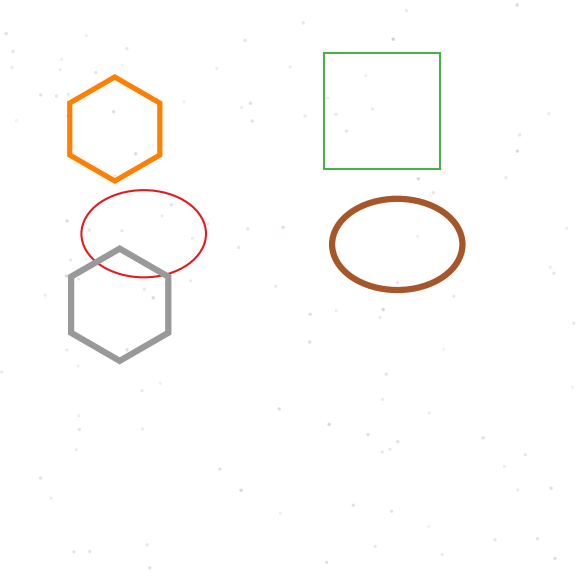[{"shape": "oval", "thickness": 1, "radius": 0.54, "center": [0.249, 0.594]}, {"shape": "square", "thickness": 1, "radius": 0.5, "center": [0.661, 0.807]}, {"shape": "hexagon", "thickness": 2.5, "radius": 0.45, "center": [0.199, 0.776]}, {"shape": "oval", "thickness": 3, "radius": 0.56, "center": [0.688, 0.576]}, {"shape": "hexagon", "thickness": 3, "radius": 0.49, "center": [0.207, 0.471]}]